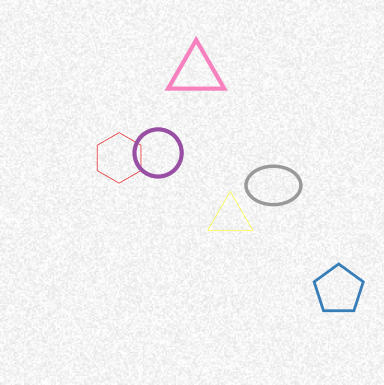[{"shape": "hexagon", "thickness": 0.5, "radius": 0.33, "center": [0.309, 0.59]}, {"shape": "pentagon", "thickness": 2, "radius": 0.34, "center": [0.88, 0.247]}, {"shape": "circle", "thickness": 3, "radius": 0.31, "center": [0.411, 0.603]}, {"shape": "triangle", "thickness": 0.5, "radius": 0.34, "center": [0.598, 0.435]}, {"shape": "triangle", "thickness": 3, "radius": 0.42, "center": [0.51, 0.812]}, {"shape": "oval", "thickness": 2.5, "radius": 0.36, "center": [0.71, 0.518]}]